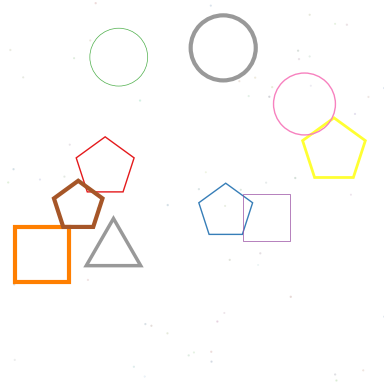[{"shape": "pentagon", "thickness": 1, "radius": 0.4, "center": [0.273, 0.566]}, {"shape": "pentagon", "thickness": 1, "radius": 0.37, "center": [0.586, 0.451]}, {"shape": "circle", "thickness": 0.5, "radius": 0.38, "center": [0.308, 0.852]}, {"shape": "square", "thickness": 0.5, "radius": 0.3, "center": [0.693, 0.434]}, {"shape": "square", "thickness": 3, "radius": 0.36, "center": [0.109, 0.339]}, {"shape": "pentagon", "thickness": 2, "radius": 0.43, "center": [0.867, 0.608]}, {"shape": "pentagon", "thickness": 3, "radius": 0.33, "center": [0.203, 0.464]}, {"shape": "circle", "thickness": 1, "radius": 0.4, "center": [0.791, 0.73]}, {"shape": "circle", "thickness": 3, "radius": 0.42, "center": [0.58, 0.876]}, {"shape": "triangle", "thickness": 2.5, "radius": 0.41, "center": [0.295, 0.351]}]